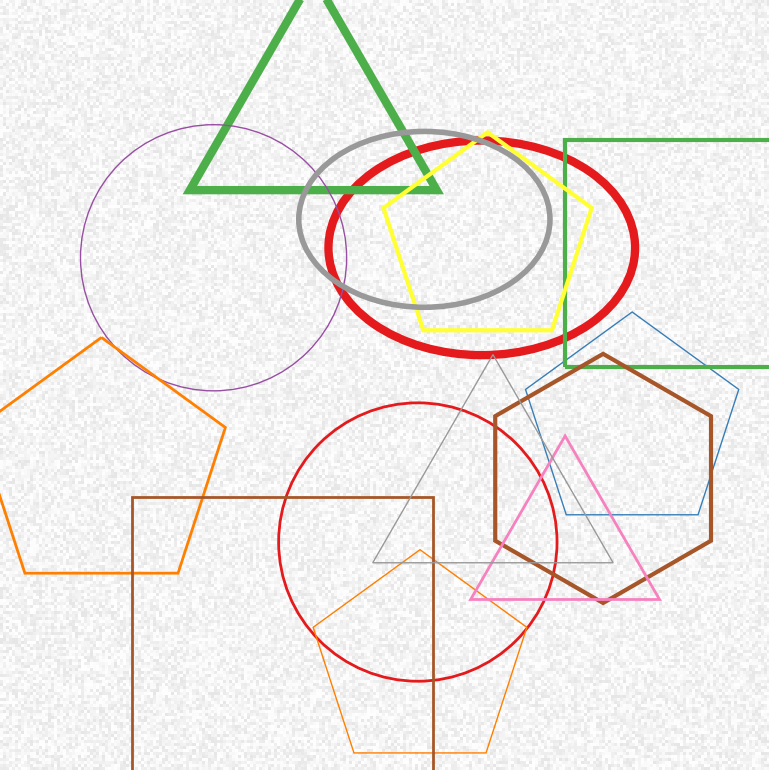[{"shape": "oval", "thickness": 3, "radius": 1.0, "center": [0.626, 0.678]}, {"shape": "circle", "thickness": 1, "radius": 0.9, "center": [0.543, 0.296]}, {"shape": "pentagon", "thickness": 0.5, "radius": 0.73, "center": [0.821, 0.449]}, {"shape": "square", "thickness": 1.5, "radius": 0.74, "center": [0.881, 0.671]}, {"shape": "triangle", "thickness": 3, "radius": 0.93, "center": [0.407, 0.846]}, {"shape": "circle", "thickness": 0.5, "radius": 0.86, "center": [0.277, 0.665]}, {"shape": "pentagon", "thickness": 0.5, "radius": 0.73, "center": [0.545, 0.14]}, {"shape": "pentagon", "thickness": 1, "radius": 0.85, "center": [0.132, 0.393]}, {"shape": "pentagon", "thickness": 1.5, "radius": 0.71, "center": [0.633, 0.686]}, {"shape": "hexagon", "thickness": 1.5, "radius": 0.81, "center": [0.783, 0.379]}, {"shape": "square", "thickness": 1, "radius": 0.98, "center": [0.367, 0.159]}, {"shape": "triangle", "thickness": 1, "radius": 0.71, "center": [0.734, 0.292]}, {"shape": "oval", "thickness": 2, "radius": 0.82, "center": [0.551, 0.715]}, {"shape": "triangle", "thickness": 0.5, "radius": 0.9, "center": [0.64, 0.359]}]